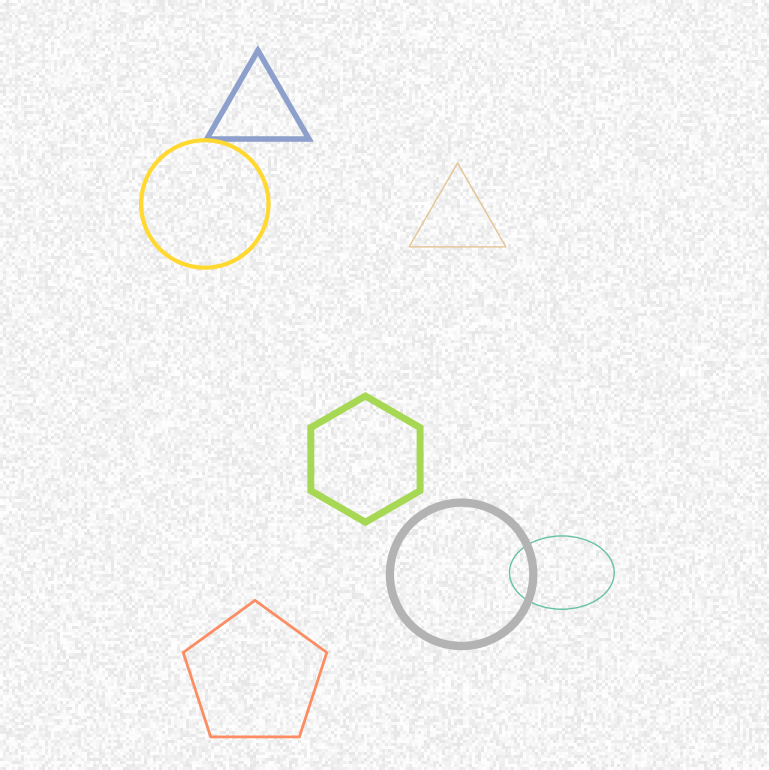[{"shape": "oval", "thickness": 0.5, "radius": 0.34, "center": [0.73, 0.256]}, {"shape": "pentagon", "thickness": 1, "radius": 0.49, "center": [0.331, 0.122]}, {"shape": "triangle", "thickness": 2, "radius": 0.38, "center": [0.335, 0.858]}, {"shape": "hexagon", "thickness": 2.5, "radius": 0.41, "center": [0.475, 0.404]}, {"shape": "circle", "thickness": 1.5, "radius": 0.41, "center": [0.266, 0.735]}, {"shape": "triangle", "thickness": 0.5, "radius": 0.36, "center": [0.594, 0.716]}, {"shape": "circle", "thickness": 3, "radius": 0.47, "center": [0.599, 0.254]}]